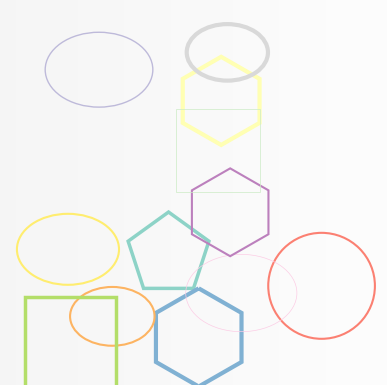[{"shape": "pentagon", "thickness": 2.5, "radius": 0.55, "center": [0.435, 0.34]}, {"shape": "hexagon", "thickness": 3, "radius": 0.57, "center": [0.571, 0.738]}, {"shape": "oval", "thickness": 1, "radius": 0.69, "center": [0.256, 0.819]}, {"shape": "circle", "thickness": 1.5, "radius": 0.69, "center": [0.83, 0.258]}, {"shape": "hexagon", "thickness": 3, "radius": 0.64, "center": [0.513, 0.124]}, {"shape": "oval", "thickness": 1.5, "radius": 0.55, "center": [0.29, 0.178]}, {"shape": "square", "thickness": 2.5, "radius": 0.59, "center": [0.182, 0.112]}, {"shape": "oval", "thickness": 0.5, "radius": 0.72, "center": [0.623, 0.239]}, {"shape": "oval", "thickness": 3, "radius": 0.52, "center": [0.587, 0.864]}, {"shape": "hexagon", "thickness": 1.5, "radius": 0.57, "center": [0.594, 0.449]}, {"shape": "square", "thickness": 0.5, "radius": 0.54, "center": [0.563, 0.61]}, {"shape": "oval", "thickness": 1.5, "radius": 0.66, "center": [0.175, 0.352]}]